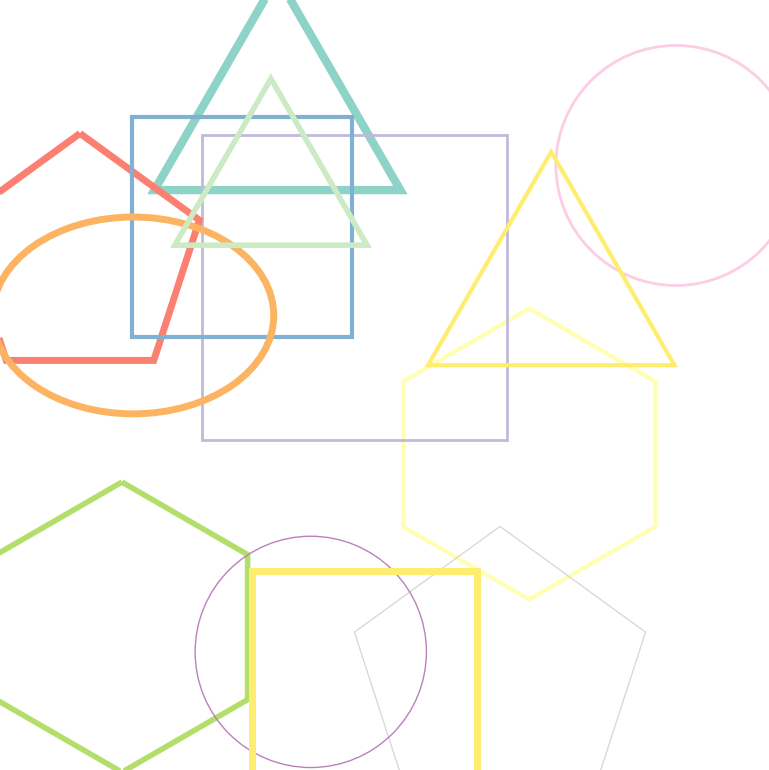[{"shape": "triangle", "thickness": 3, "radius": 0.92, "center": [0.36, 0.845]}, {"shape": "hexagon", "thickness": 1.5, "radius": 0.94, "center": [0.687, 0.41]}, {"shape": "square", "thickness": 1, "radius": 0.99, "center": [0.461, 0.627]}, {"shape": "pentagon", "thickness": 2.5, "radius": 0.81, "center": [0.104, 0.664]}, {"shape": "square", "thickness": 1.5, "radius": 0.71, "center": [0.314, 0.705]}, {"shape": "oval", "thickness": 2.5, "radius": 0.91, "center": [0.173, 0.59]}, {"shape": "hexagon", "thickness": 2, "radius": 0.94, "center": [0.158, 0.186]}, {"shape": "circle", "thickness": 1, "radius": 0.78, "center": [0.878, 0.785]}, {"shape": "pentagon", "thickness": 0.5, "radius": 0.99, "center": [0.649, 0.118]}, {"shape": "circle", "thickness": 0.5, "radius": 0.75, "center": [0.404, 0.153]}, {"shape": "triangle", "thickness": 2, "radius": 0.72, "center": [0.352, 0.754]}, {"shape": "square", "thickness": 2.5, "radius": 0.73, "center": [0.474, 0.112]}, {"shape": "triangle", "thickness": 1.5, "radius": 0.92, "center": [0.716, 0.618]}]